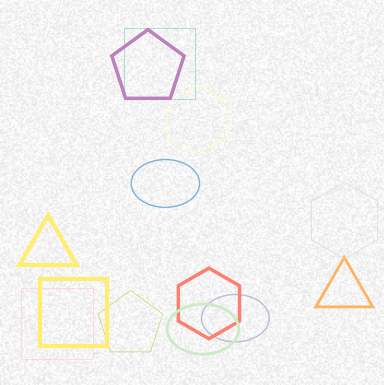[{"shape": "square", "thickness": 0.5, "radius": 0.46, "center": [0.415, 0.835]}, {"shape": "hexagon", "thickness": 0.5, "radius": 0.45, "center": [0.513, 0.689]}, {"shape": "oval", "thickness": 1, "radius": 0.44, "center": [0.611, 0.174]}, {"shape": "hexagon", "thickness": 2.5, "radius": 0.46, "center": [0.543, 0.212]}, {"shape": "oval", "thickness": 1, "radius": 0.44, "center": [0.43, 0.524]}, {"shape": "triangle", "thickness": 2, "radius": 0.43, "center": [0.894, 0.246]}, {"shape": "pentagon", "thickness": 0.5, "radius": 0.44, "center": [0.339, 0.157]}, {"shape": "square", "thickness": 0.5, "radius": 0.46, "center": [0.149, 0.16]}, {"shape": "hexagon", "thickness": 0.5, "radius": 0.5, "center": [0.895, 0.427]}, {"shape": "pentagon", "thickness": 2.5, "radius": 0.49, "center": [0.384, 0.824]}, {"shape": "oval", "thickness": 2, "radius": 0.46, "center": [0.527, 0.145]}, {"shape": "square", "thickness": 3, "radius": 0.43, "center": [0.19, 0.188]}, {"shape": "triangle", "thickness": 3, "radius": 0.43, "center": [0.125, 0.355]}]